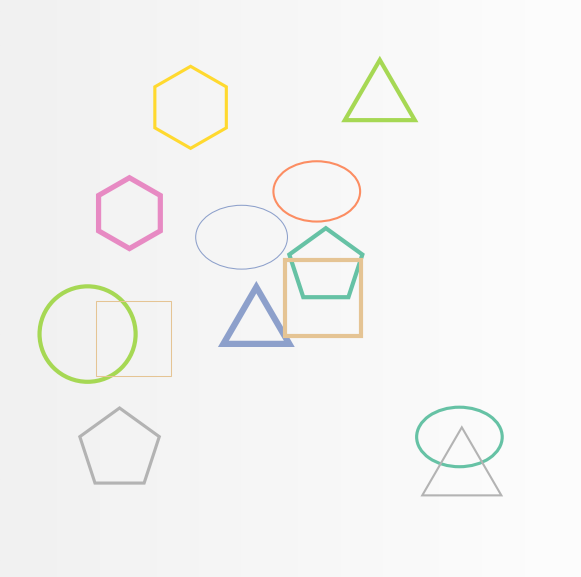[{"shape": "pentagon", "thickness": 2, "radius": 0.33, "center": [0.561, 0.538]}, {"shape": "oval", "thickness": 1.5, "radius": 0.37, "center": [0.79, 0.242]}, {"shape": "oval", "thickness": 1, "radius": 0.37, "center": [0.545, 0.668]}, {"shape": "triangle", "thickness": 3, "radius": 0.33, "center": [0.441, 0.436]}, {"shape": "oval", "thickness": 0.5, "radius": 0.39, "center": [0.416, 0.588]}, {"shape": "hexagon", "thickness": 2.5, "radius": 0.31, "center": [0.223, 0.63]}, {"shape": "circle", "thickness": 2, "radius": 0.41, "center": [0.151, 0.421]}, {"shape": "triangle", "thickness": 2, "radius": 0.35, "center": [0.653, 0.826]}, {"shape": "hexagon", "thickness": 1.5, "radius": 0.36, "center": [0.328, 0.813]}, {"shape": "square", "thickness": 0.5, "radius": 0.33, "center": [0.23, 0.413]}, {"shape": "square", "thickness": 2, "radius": 0.33, "center": [0.556, 0.483]}, {"shape": "triangle", "thickness": 1, "radius": 0.39, "center": [0.795, 0.181]}, {"shape": "pentagon", "thickness": 1.5, "radius": 0.36, "center": [0.206, 0.221]}]